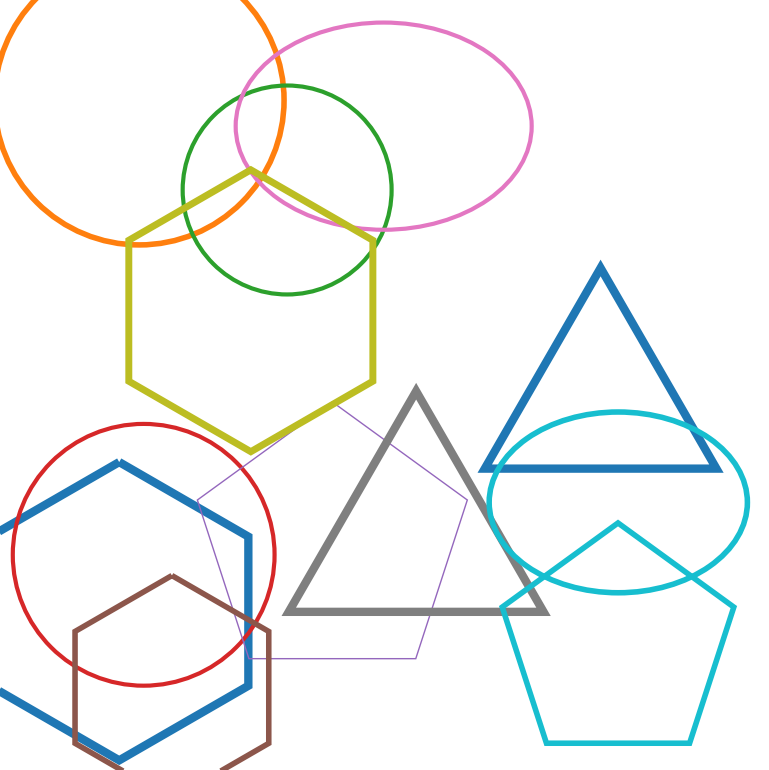[{"shape": "hexagon", "thickness": 3, "radius": 0.97, "center": [0.155, 0.206]}, {"shape": "triangle", "thickness": 3, "radius": 0.87, "center": [0.78, 0.478]}, {"shape": "circle", "thickness": 2, "radius": 0.94, "center": [0.181, 0.87]}, {"shape": "circle", "thickness": 1.5, "radius": 0.68, "center": [0.373, 0.753]}, {"shape": "circle", "thickness": 1.5, "radius": 0.85, "center": [0.187, 0.279]}, {"shape": "pentagon", "thickness": 0.5, "radius": 0.92, "center": [0.432, 0.294]}, {"shape": "hexagon", "thickness": 2, "radius": 0.73, "center": [0.223, 0.107]}, {"shape": "oval", "thickness": 1.5, "radius": 0.96, "center": [0.498, 0.836]}, {"shape": "triangle", "thickness": 3, "radius": 0.96, "center": [0.54, 0.301]}, {"shape": "hexagon", "thickness": 2.5, "radius": 0.91, "center": [0.326, 0.596]}, {"shape": "oval", "thickness": 2, "radius": 0.84, "center": [0.803, 0.348]}, {"shape": "pentagon", "thickness": 2, "radius": 0.79, "center": [0.803, 0.163]}]